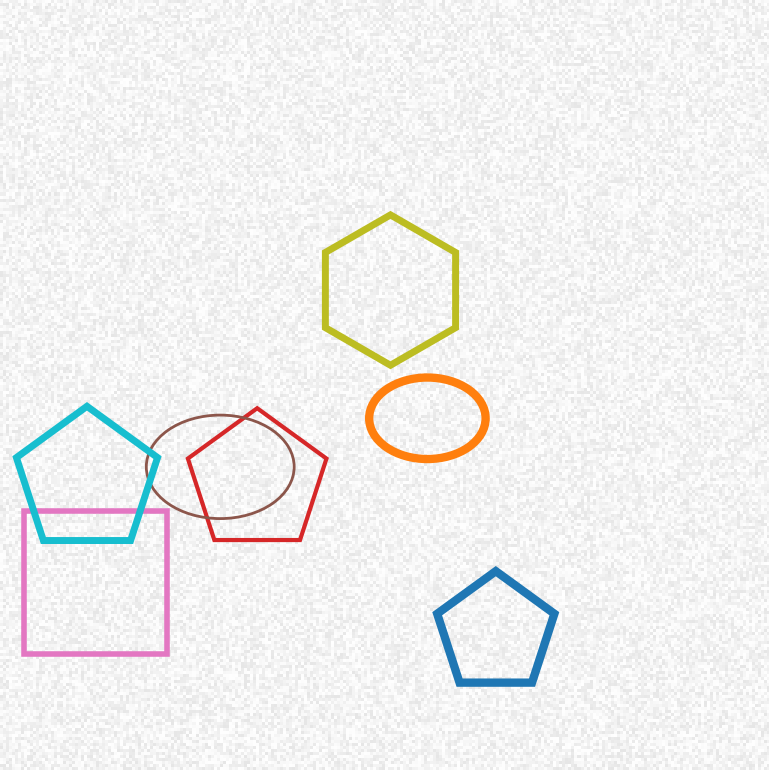[{"shape": "pentagon", "thickness": 3, "radius": 0.4, "center": [0.644, 0.178]}, {"shape": "oval", "thickness": 3, "radius": 0.38, "center": [0.555, 0.457]}, {"shape": "pentagon", "thickness": 1.5, "radius": 0.47, "center": [0.334, 0.375]}, {"shape": "oval", "thickness": 1, "radius": 0.48, "center": [0.286, 0.394]}, {"shape": "square", "thickness": 2, "radius": 0.46, "center": [0.124, 0.244]}, {"shape": "hexagon", "thickness": 2.5, "radius": 0.49, "center": [0.507, 0.623]}, {"shape": "pentagon", "thickness": 2.5, "radius": 0.48, "center": [0.113, 0.376]}]